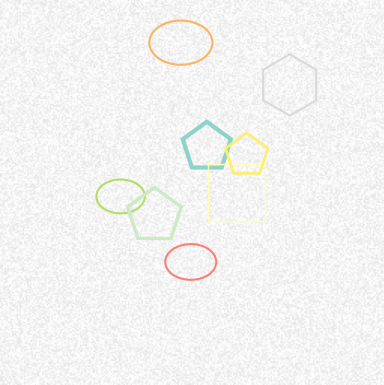[{"shape": "pentagon", "thickness": 3, "radius": 0.33, "center": [0.537, 0.618]}, {"shape": "square", "thickness": 1, "radius": 0.37, "center": [0.615, 0.5]}, {"shape": "oval", "thickness": 1.5, "radius": 0.33, "center": [0.495, 0.32]}, {"shape": "oval", "thickness": 1.5, "radius": 0.41, "center": [0.47, 0.889]}, {"shape": "oval", "thickness": 1.5, "radius": 0.31, "center": [0.313, 0.49]}, {"shape": "hexagon", "thickness": 1.5, "radius": 0.4, "center": [0.753, 0.779]}, {"shape": "pentagon", "thickness": 2.5, "radius": 0.37, "center": [0.401, 0.44]}, {"shape": "pentagon", "thickness": 2, "radius": 0.29, "center": [0.641, 0.597]}]